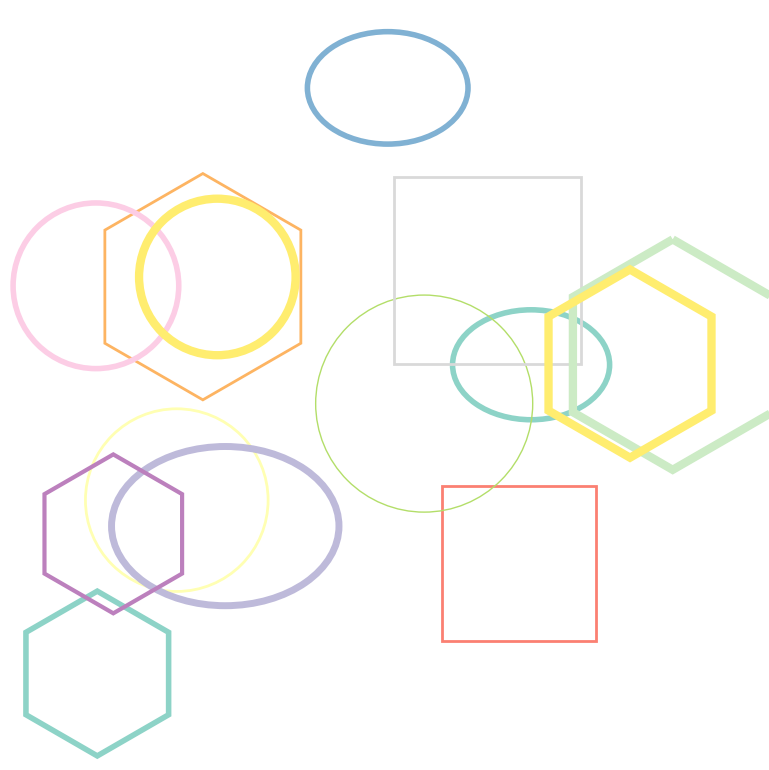[{"shape": "hexagon", "thickness": 2, "radius": 0.53, "center": [0.126, 0.125]}, {"shape": "oval", "thickness": 2, "radius": 0.51, "center": [0.69, 0.526]}, {"shape": "circle", "thickness": 1, "radius": 0.59, "center": [0.23, 0.35]}, {"shape": "oval", "thickness": 2.5, "radius": 0.74, "center": [0.293, 0.317]}, {"shape": "square", "thickness": 1, "radius": 0.5, "center": [0.674, 0.268]}, {"shape": "oval", "thickness": 2, "radius": 0.52, "center": [0.504, 0.886]}, {"shape": "hexagon", "thickness": 1, "radius": 0.73, "center": [0.263, 0.628]}, {"shape": "circle", "thickness": 0.5, "radius": 0.7, "center": [0.551, 0.476]}, {"shape": "circle", "thickness": 2, "radius": 0.54, "center": [0.125, 0.629]}, {"shape": "square", "thickness": 1, "radius": 0.61, "center": [0.633, 0.649]}, {"shape": "hexagon", "thickness": 1.5, "radius": 0.52, "center": [0.147, 0.307]}, {"shape": "hexagon", "thickness": 3, "radius": 0.75, "center": [0.874, 0.539]}, {"shape": "hexagon", "thickness": 3, "radius": 0.61, "center": [0.818, 0.528]}, {"shape": "circle", "thickness": 3, "radius": 0.51, "center": [0.282, 0.64]}]